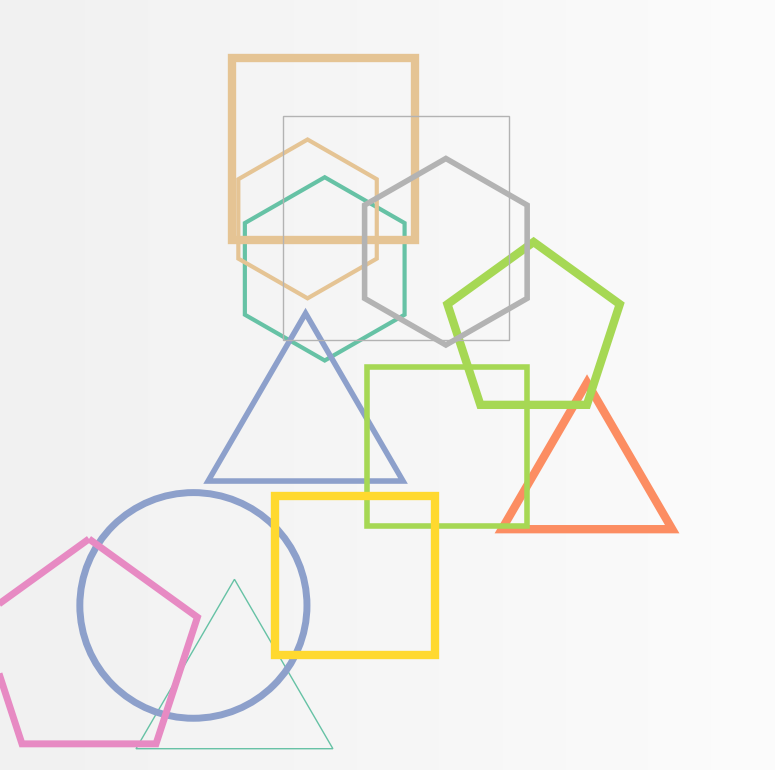[{"shape": "hexagon", "thickness": 1.5, "radius": 0.59, "center": [0.419, 0.651]}, {"shape": "triangle", "thickness": 0.5, "radius": 0.73, "center": [0.303, 0.101]}, {"shape": "triangle", "thickness": 3, "radius": 0.63, "center": [0.757, 0.376]}, {"shape": "circle", "thickness": 2.5, "radius": 0.73, "center": [0.25, 0.214]}, {"shape": "triangle", "thickness": 2, "radius": 0.73, "center": [0.394, 0.448]}, {"shape": "pentagon", "thickness": 2.5, "radius": 0.74, "center": [0.115, 0.153]}, {"shape": "square", "thickness": 2, "radius": 0.52, "center": [0.577, 0.42]}, {"shape": "pentagon", "thickness": 3, "radius": 0.58, "center": [0.689, 0.569]}, {"shape": "square", "thickness": 3, "radius": 0.52, "center": [0.458, 0.252]}, {"shape": "hexagon", "thickness": 1.5, "radius": 0.52, "center": [0.397, 0.716]}, {"shape": "square", "thickness": 3, "radius": 0.59, "center": [0.417, 0.806]}, {"shape": "square", "thickness": 0.5, "radius": 0.73, "center": [0.511, 0.704]}, {"shape": "hexagon", "thickness": 2, "radius": 0.61, "center": [0.575, 0.673]}]